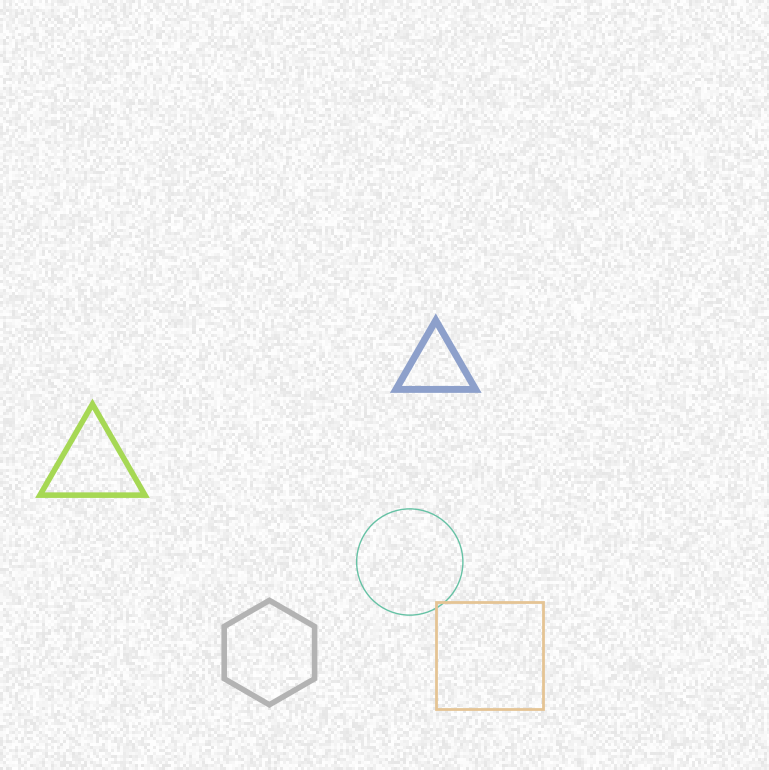[{"shape": "circle", "thickness": 0.5, "radius": 0.34, "center": [0.532, 0.27]}, {"shape": "triangle", "thickness": 2.5, "radius": 0.3, "center": [0.566, 0.524]}, {"shape": "triangle", "thickness": 2, "radius": 0.39, "center": [0.12, 0.396]}, {"shape": "square", "thickness": 1, "radius": 0.35, "center": [0.636, 0.149]}, {"shape": "hexagon", "thickness": 2, "radius": 0.34, "center": [0.35, 0.152]}]